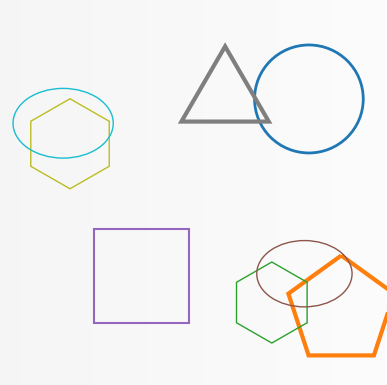[{"shape": "circle", "thickness": 2, "radius": 0.7, "center": [0.797, 0.743]}, {"shape": "pentagon", "thickness": 3, "radius": 0.72, "center": [0.881, 0.193]}, {"shape": "hexagon", "thickness": 1, "radius": 0.53, "center": [0.701, 0.214]}, {"shape": "square", "thickness": 1.5, "radius": 0.61, "center": [0.365, 0.283]}, {"shape": "oval", "thickness": 1, "radius": 0.61, "center": [0.786, 0.289]}, {"shape": "triangle", "thickness": 3, "radius": 0.65, "center": [0.581, 0.749]}, {"shape": "hexagon", "thickness": 1, "radius": 0.58, "center": [0.181, 0.627]}, {"shape": "oval", "thickness": 1, "radius": 0.65, "center": [0.163, 0.68]}]